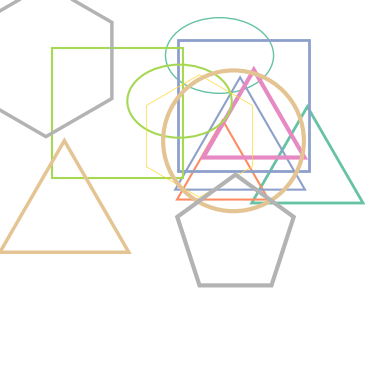[{"shape": "oval", "thickness": 1, "radius": 0.7, "center": [0.57, 0.856]}, {"shape": "triangle", "thickness": 2, "radius": 0.83, "center": [0.798, 0.556]}, {"shape": "triangle", "thickness": 1.5, "radius": 0.69, "center": [0.579, 0.55]}, {"shape": "square", "thickness": 2, "radius": 0.85, "center": [0.633, 0.726]}, {"shape": "triangle", "thickness": 1.5, "radius": 0.97, "center": [0.624, 0.605]}, {"shape": "triangle", "thickness": 3, "radius": 0.76, "center": [0.659, 0.667]}, {"shape": "square", "thickness": 1.5, "radius": 0.85, "center": [0.304, 0.707]}, {"shape": "oval", "thickness": 1.5, "radius": 0.68, "center": [0.466, 0.737]}, {"shape": "hexagon", "thickness": 0.5, "radius": 0.8, "center": [0.518, 0.647]}, {"shape": "circle", "thickness": 3, "radius": 0.91, "center": [0.607, 0.634]}, {"shape": "triangle", "thickness": 2.5, "radius": 0.97, "center": [0.167, 0.441]}, {"shape": "pentagon", "thickness": 3, "radius": 0.8, "center": [0.612, 0.387]}, {"shape": "hexagon", "thickness": 2.5, "radius": 0.99, "center": [0.119, 0.843]}]